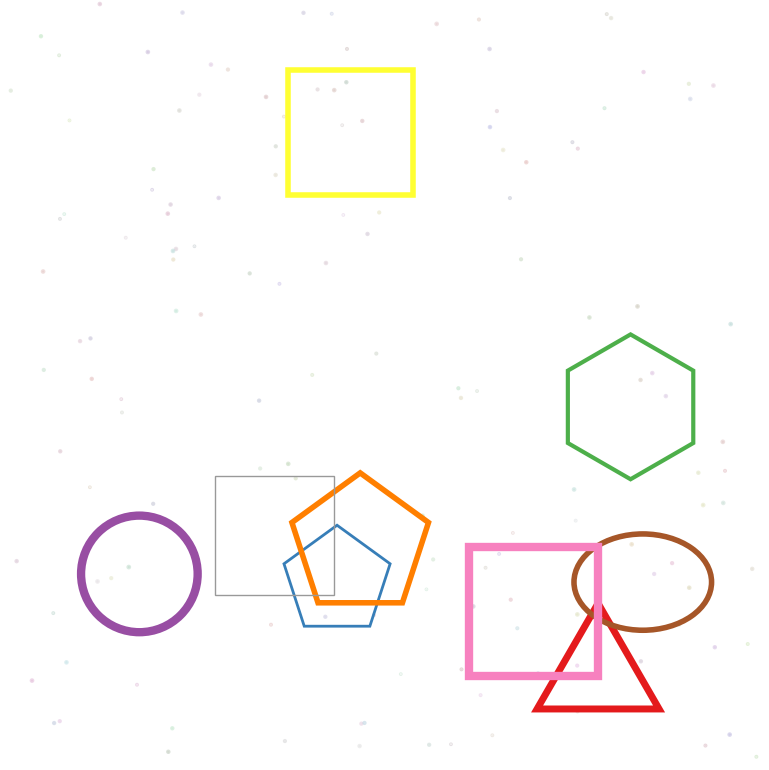[{"shape": "triangle", "thickness": 2.5, "radius": 0.46, "center": [0.777, 0.125]}, {"shape": "pentagon", "thickness": 1, "radius": 0.36, "center": [0.438, 0.245]}, {"shape": "hexagon", "thickness": 1.5, "radius": 0.47, "center": [0.819, 0.472]}, {"shape": "circle", "thickness": 3, "radius": 0.38, "center": [0.181, 0.255]}, {"shape": "pentagon", "thickness": 2, "radius": 0.47, "center": [0.468, 0.293]}, {"shape": "square", "thickness": 2, "radius": 0.41, "center": [0.455, 0.828]}, {"shape": "oval", "thickness": 2, "radius": 0.45, "center": [0.835, 0.244]}, {"shape": "square", "thickness": 3, "radius": 0.42, "center": [0.693, 0.206]}, {"shape": "square", "thickness": 0.5, "radius": 0.39, "center": [0.357, 0.304]}]